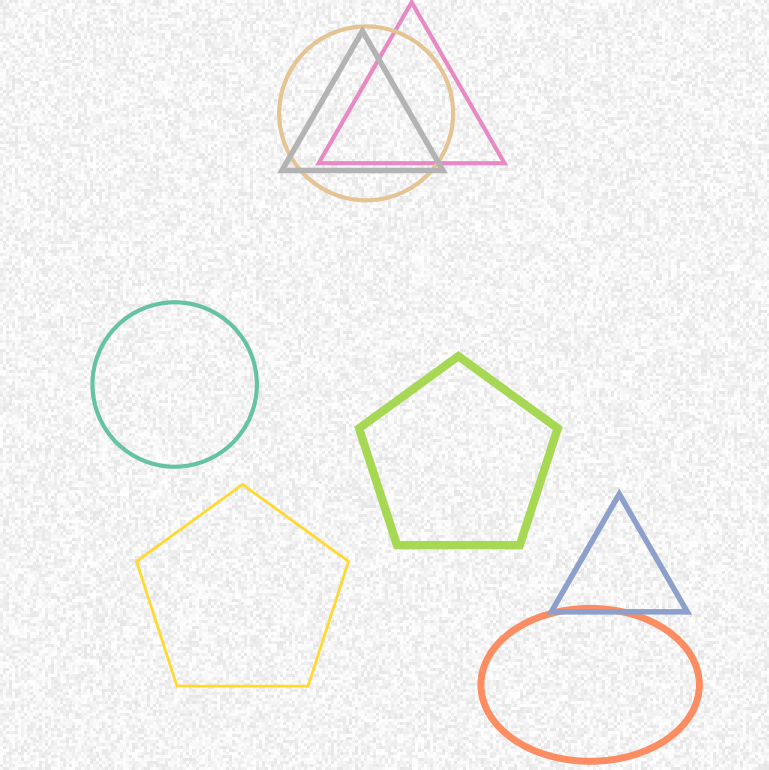[{"shape": "circle", "thickness": 1.5, "radius": 0.53, "center": [0.227, 0.501]}, {"shape": "oval", "thickness": 2.5, "radius": 0.71, "center": [0.766, 0.111]}, {"shape": "triangle", "thickness": 2, "radius": 0.51, "center": [0.804, 0.256]}, {"shape": "triangle", "thickness": 1.5, "radius": 0.7, "center": [0.535, 0.858]}, {"shape": "pentagon", "thickness": 3, "radius": 0.68, "center": [0.595, 0.402]}, {"shape": "pentagon", "thickness": 1, "radius": 0.72, "center": [0.315, 0.226]}, {"shape": "circle", "thickness": 1.5, "radius": 0.56, "center": [0.476, 0.853]}, {"shape": "triangle", "thickness": 2, "radius": 0.6, "center": [0.471, 0.839]}]